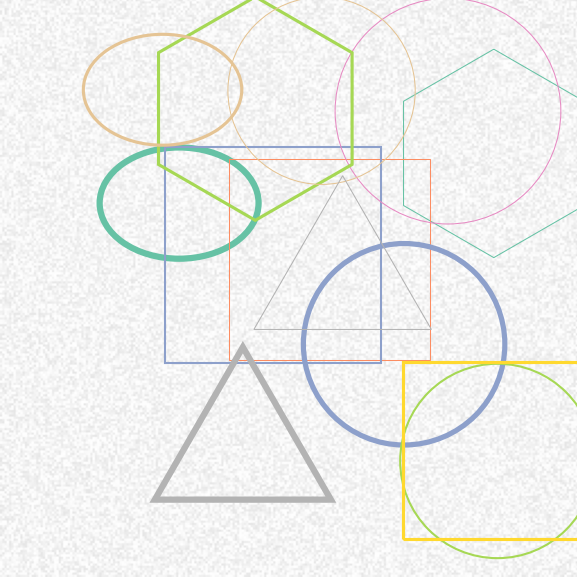[{"shape": "hexagon", "thickness": 0.5, "radius": 0.9, "center": [0.855, 0.734]}, {"shape": "oval", "thickness": 3, "radius": 0.69, "center": [0.31, 0.647]}, {"shape": "square", "thickness": 0.5, "radius": 0.87, "center": [0.571, 0.55]}, {"shape": "circle", "thickness": 2.5, "radius": 0.87, "center": [0.7, 0.403]}, {"shape": "square", "thickness": 1, "radius": 0.94, "center": [0.472, 0.558]}, {"shape": "circle", "thickness": 0.5, "radius": 0.98, "center": [0.776, 0.807]}, {"shape": "circle", "thickness": 1, "radius": 0.84, "center": [0.861, 0.201]}, {"shape": "hexagon", "thickness": 1.5, "radius": 0.97, "center": [0.442, 0.811]}, {"shape": "square", "thickness": 1.5, "radius": 0.77, "center": [0.851, 0.219]}, {"shape": "circle", "thickness": 0.5, "radius": 0.81, "center": [0.557, 0.842]}, {"shape": "oval", "thickness": 1.5, "radius": 0.69, "center": [0.281, 0.844]}, {"shape": "triangle", "thickness": 3, "radius": 0.88, "center": [0.421, 0.222]}, {"shape": "triangle", "thickness": 0.5, "radius": 0.89, "center": [0.593, 0.517]}]